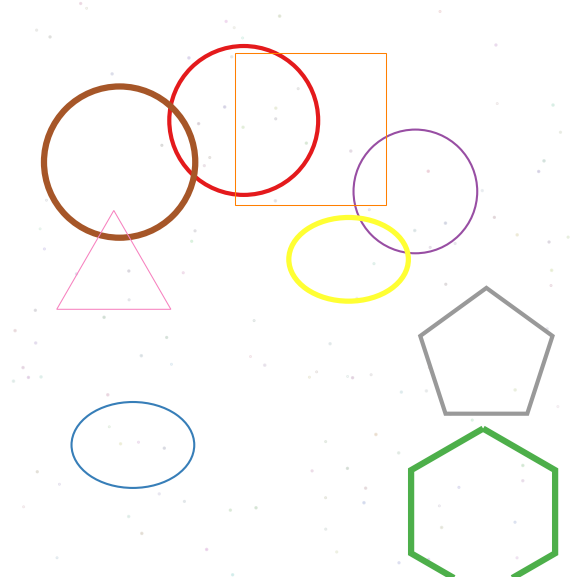[{"shape": "circle", "thickness": 2, "radius": 0.64, "center": [0.422, 0.791]}, {"shape": "oval", "thickness": 1, "radius": 0.53, "center": [0.23, 0.229]}, {"shape": "hexagon", "thickness": 3, "radius": 0.72, "center": [0.837, 0.113]}, {"shape": "circle", "thickness": 1, "radius": 0.54, "center": [0.719, 0.668]}, {"shape": "square", "thickness": 0.5, "radius": 0.66, "center": [0.538, 0.776]}, {"shape": "oval", "thickness": 2.5, "radius": 0.52, "center": [0.604, 0.55]}, {"shape": "circle", "thickness": 3, "radius": 0.65, "center": [0.207, 0.718]}, {"shape": "triangle", "thickness": 0.5, "radius": 0.57, "center": [0.197, 0.521]}, {"shape": "pentagon", "thickness": 2, "radius": 0.6, "center": [0.842, 0.38]}]